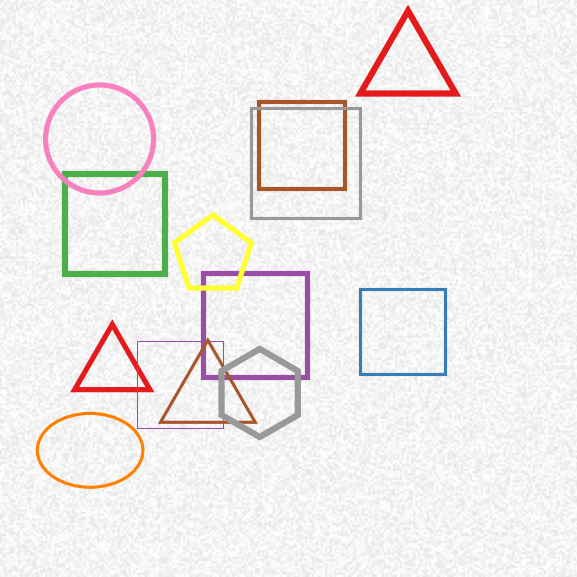[{"shape": "triangle", "thickness": 2.5, "radius": 0.38, "center": [0.194, 0.362]}, {"shape": "triangle", "thickness": 3, "radius": 0.48, "center": [0.707, 0.885]}, {"shape": "square", "thickness": 1.5, "radius": 0.37, "center": [0.697, 0.425]}, {"shape": "square", "thickness": 3, "radius": 0.43, "center": [0.199, 0.611]}, {"shape": "square", "thickness": 0.5, "radius": 0.38, "center": [0.312, 0.334]}, {"shape": "square", "thickness": 2.5, "radius": 0.45, "center": [0.442, 0.436]}, {"shape": "oval", "thickness": 1.5, "radius": 0.46, "center": [0.156, 0.219]}, {"shape": "pentagon", "thickness": 2.5, "radius": 0.35, "center": [0.369, 0.557]}, {"shape": "triangle", "thickness": 1.5, "radius": 0.47, "center": [0.36, 0.315]}, {"shape": "square", "thickness": 2, "radius": 0.37, "center": [0.523, 0.747]}, {"shape": "circle", "thickness": 2.5, "radius": 0.47, "center": [0.172, 0.758]}, {"shape": "square", "thickness": 1.5, "radius": 0.47, "center": [0.529, 0.717]}, {"shape": "hexagon", "thickness": 3, "radius": 0.38, "center": [0.45, 0.319]}]